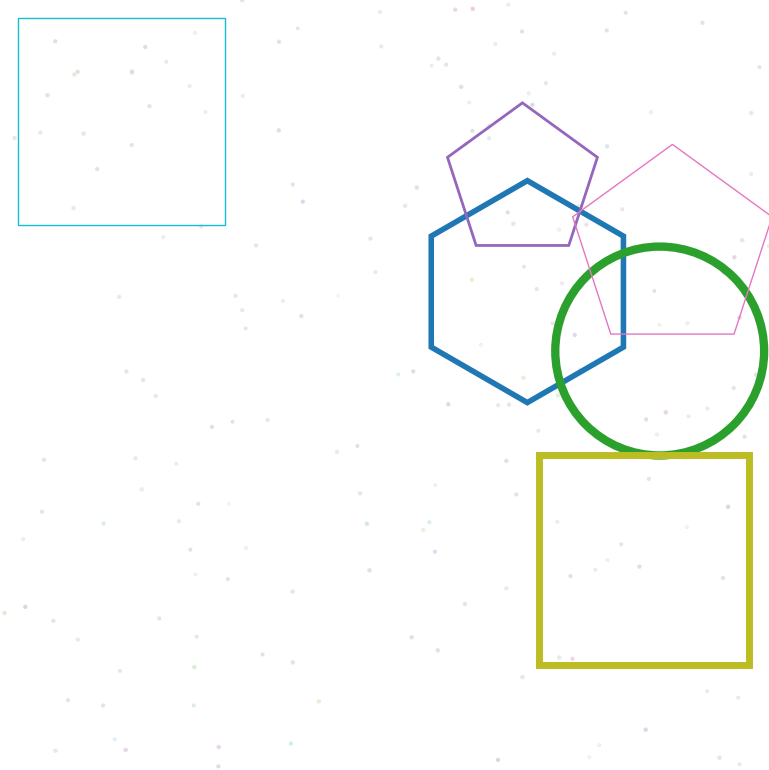[{"shape": "hexagon", "thickness": 2, "radius": 0.72, "center": [0.685, 0.621]}, {"shape": "circle", "thickness": 3, "radius": 0.68, "center": [0.857, 0.544]}, {"shape": "pentagon", "thickness": 1, "radius": 0.51, "center": [0.679, 0.764]}, {"shape": "pentagon", "thickness": 0.5, "radius": 0.68, "center": [0.873, 0.676]}, {"shape": "square", "thickness": 2.5, "radius": 0.68, "center": [0.836, 0.273]}, {"shape": "square", "thickness": 0.5, "radius": 0.67, "center": [0.158, 0.842]}]